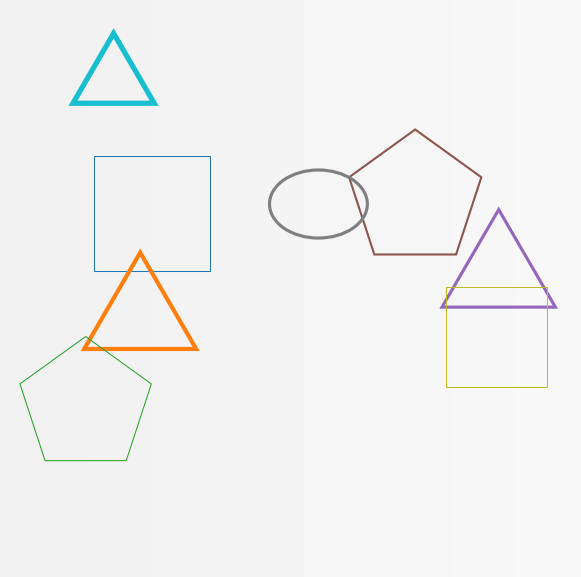[{"shape": "square", "thickness": 0.5, "radius": 0.5, "center": [0.262, 0.63]}, {"shape": "triangle", "thickness": 2, "radius": 0.56, "center": [0.241, 0.451]}, {"shape": "pentagon", "thickness": 0.5, "radius": 0.59, "center": [0.147, 0.298]}, {"shape": "triangle", "thickness": 1.5, "radius": 0.56, "center": [0.858, 0.524]}, {"shape": "pentagon", "thickness": 1, "radius": 0.6, "center": [0.714, 0.655]}, {"shape": "oval", "thickness": 1.5, "radius": 0.42, "center": [0.548, 0.646]}, {"shape": "square", "thickness": 0.5, "radius": 0.44, "center": [0.854, 0.416]}, {"shape": "triangle", "thickness": 2.5, "radius": 0.4, "center": [0.195, 0.861]}]